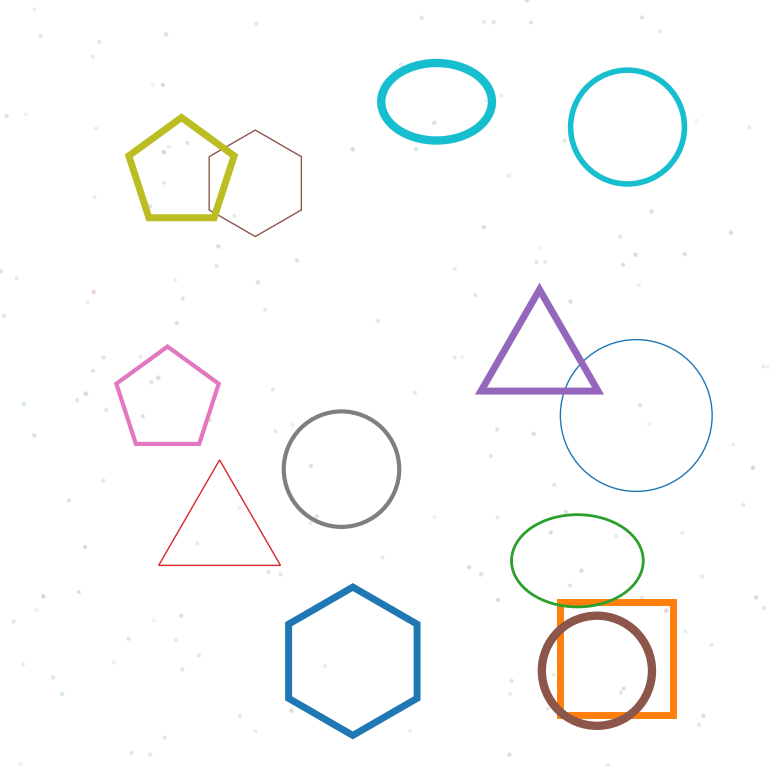[{"shape": "circle", "thickness": 0.5, "radius": 0.49, "center": [0.826, 0.46]}, {"shape": "hexagon", "thickness": 2.5, "radius": 0.48, "center": [0.458, 0.141]}, {"shape": "square", "thickness": 2.5, "radius": 0.37, "center": [0.8, 0.145]}, {"shape": "oval", "thickness": 1, "radius": 0.43, "center": [0.75, 0.272]}, {"shape": "triangle", "thickness": 0.5, "radius": 0.46, "center": [0.285, 0.311]}, {"shape": "triangle", "thickness": 2.5, "radius": 0.44, "center": [0.701, 0.536]}, {"shape": "circle", "thickness": 3, "radius": 0.36, "center": [0.775, 0.129]}, {"shape": "hexagon", "thickness": 0.5, "radius": 0.35, "center": [0.332, 0.762]}, {"shape": "pentagon", "thickness": 1.5, "radius": 0.35, "center": [0.218, 0.48]}, {"shape": "circle", "thickness": 1.5, "radius": 0.37, "center": [0.443, 0.391]}, {"shape": "pentagon", "thickness": 2.5, "radius": 0.36, "center": [0.236, 0.775]}, {"shape": "circle", "thickness": 2, "radius": 0.37, "center": [0.815, 0.835]}, {"shape": "oval", "thickness": 3, "radius": 0.36, "center": [0.567, 0.868]}]